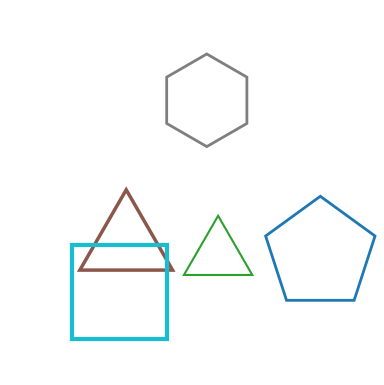[{"shape": "pentagon", "thickness": 2, "radius": 0.75, "center": [0.832, 0.341]}, {"shape": "triangle", "thickness": 1.5, "radius": 0.51, "center": [0.567, 0.337]}, {"shape": "triangle", "thickness": 2.5, "radius": 0.7, "center": [0.328, 0.368]}, {"shape": "hexagon", "thickness": 2, "radius": 0.6, "center": [0.537, 0.739]}, {"shape": "square", "thickness": 3, "radius": 0.61, "center": [0.31, 0.242]}]